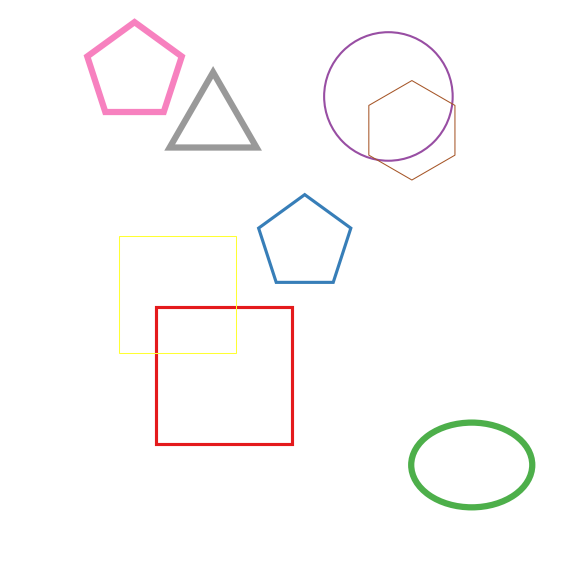[{"shape": "square", "thickness": 1.5, "radius": 0.59, "center": [0.388, 0.349]}, {"shape": "pentagon", "thickness": 1.5, "radius": 0.42, "center": [0.528, 0.578]}, {"shape": "oval", "thickness": 3, "radius": 0.52, "center": [0.817, 0.194]}, {"shape": "circle", "thickness": 1, "radius": 0.56, "center": [0.673, 0.832]}, {"shape": "square", "thickness": 0.5, "radius": 0.51, "center": [0.308, 0.489]}, {"shape": "hexagon", "thickness": 0.5, "radius": 0.43, "center": [0.713, 0.774]}, {"shape": "pentagon", "thickness": 3, "radius": 0.43, "center": [0.233, 0.875]}, {"shape": "triangle", "thickness": 3, "radius": 0.43, "center": [0.369, 0.787]}]